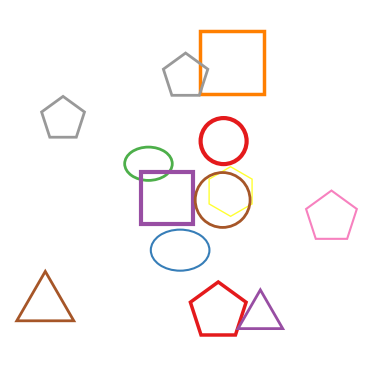[{"shape": "pentagon", "thickness": 2.5, "radius": 0.38, "center": [0.567, 0.191]}, {"shape": "circle", "thickness": 3, "radius": 0.3, "center": [0.581, 0.634]}, {"shape": "oval", "thickness": 1.5, "radius": 0.38, "center": [0.468, 0.35]}, {"shape": "oval", "thickness": 2, "radius": 0.31, "center": [0.386, 0.575]}, {"shape": "square", "thickness": 3, "radius": 0.33, "center": [0.434, 0.486]}, {"shape": "triangle", "thickness": 2, "radius": 0.34, "center": [0.676, 0.18]}, {"shape": "square", "thickness": 2.5, "radius": 0.41, "center": [0.602, 0.838]}, {"shape": "hexagon", "thickness": 1, "radius": 0.32, "center": [0.599, 0.503]}, {"shape": "triangle", "thickness": 2, "radius": 0.43, "center": [0.118, 0.21]}, {"shape": "circle", "thickness": 2, "radius": 0.36, "center": [0.578, 0.481]}, {"shape": "pentagon", "thickness": 1.5, "radius": 0.35, "center": [0.861, 0.436]}, {"shape": "pentagon", "thickness": 2, "radius": 0.3, "center": [0.482, 0.802]}, {"shape": "pentagon", "thickness": 2, "radius": 0.29, "center": [0.164, 0.691]}]